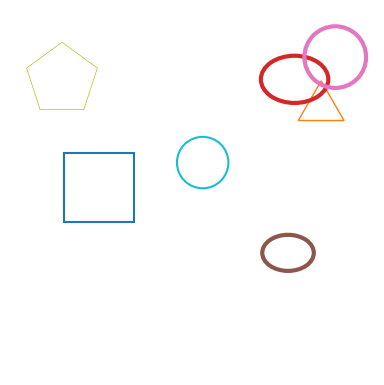[{"shape": "square", "thickness": 1.5, "radius": 0.45, "center": [0.257, 0.512]}, {"shape": "triangle", "thickness": 1, "radius": 0.34, "center": [0.834, 0.721]}, {"shape": "oval", "thickness": 3, "radius": 0.44, "center": [0.765, 0.794]}, {"shape": "oval", "thickness": 3, "radius": 0.33, "center": [0.748, 0.343]}, {"shape": "circle", "thickness": 3, "radius": 0.4, "center": [0.871, 0.852]}, {"shape": "pentagon", "thickness": 0.5, "radius": 0.48, "center": [0.161, 0.793]}, {"shape": "circle", "thickness": 1.5, "radius": 0.33, "center": [0.526, 0.578]}]